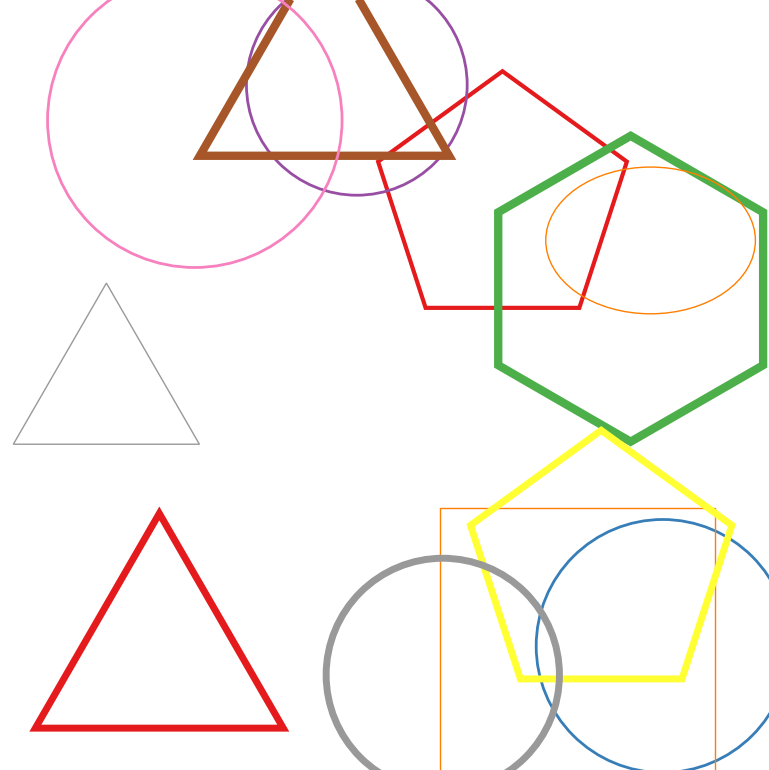[{"shape": "triangle", "thickness": 2.5, "radius": 0.93, "center": [0.207, 0.147]}, {"shape": "pentagon", "thickness": 1.5, "radius": 0.85, "center": [0.653, 0.738]}, {"shape": "circle", "thickness": 1, "radius": 0.82, "center": [0.861, 0.161]}, {"shape": "hexagon", "thickness": 3, "radius": 0.99, "center": [0.819, 0.625]}, {"shape": "circle", "thickness": 1, "radius": 0.72, "center": [0.463, 0.89]}, {"shape": "oval", "thickness": 0.5, "radius": 0.68, "center": [0.845, 0.688]}, {"shape": "square", "thickness": 0.5, "radius": 0.9, "center": [0.75, 0.161]}, {"shape": "pentagon", "thickness": 2.5, "radius": 0.89, "center": [0.781, 0.263]}, {"shape": "triangle", "thickness": 3, "radius": 0.93, "center": [0.421, 0.891]}, {"shape": "circle", "thickness": 1, "radius": 0.96, "center": [0.253, 0.844]}, {"shape": "triangle", "thickness": 0.5, "radius": 0.7, "center": [0.138, 0.493]}, {"shape": "circle", "thickness": 2.5, "radius": 0.76, "center": [0.575, 0.124]}]